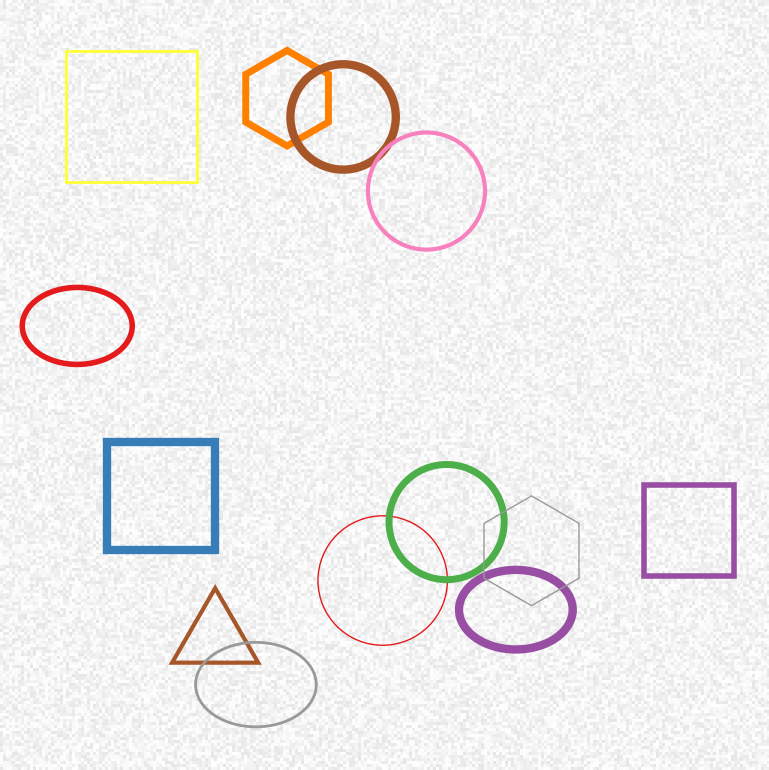[{"shape": "circle", "thickness": 0.5, "radius": 0.42, "center": [0.497, 0.246]}, {"shape": "oval", "thickness": 2, "radius": 0.36, "center": [0.1, 0.577]}, {"shape": "square", "thickness": 3, "radius": 0.35, "center": [0.209, 0.356]}, {"shape": "circle", "thickness": 2.5, "radius": 0.37, "center": [0.58, 0.322]}, {"shape": "oval", "thickness": 3, "radius": 0.37, "center": [0.67, 0.208]}, {"shape": "square", "thickness": 2, "radius": 0.29, "center": [0.895, 0.311]}, {"shape": "hexagon", "thickness": 2.5, "radius": 0.31, "center": [0.373, 0.872]}, {"shape": "square", "thickness": 1, "radius": 0.43, "center": [0.17, 0.849]}, {"shape": "triangle", "thickness": 1.5, "radius": 0.32, "center": [0.279, 0.172]}, {"shape": "circle", "thickness": 3, "radius": 0.34, "center": [0.446, 0.848]}, {"shape": "circle", "thickness": 1.5, "radius": 0.38, "center": [0.554, 0.752]}, {"shape": "oval", "thickness": 1, "radius": 0.39, "center": [0.332, 0.111]}, {"shape": "hexagon", "thickness": 0.5, "radius": 0.36, "center": [0.69, 0.285]}]